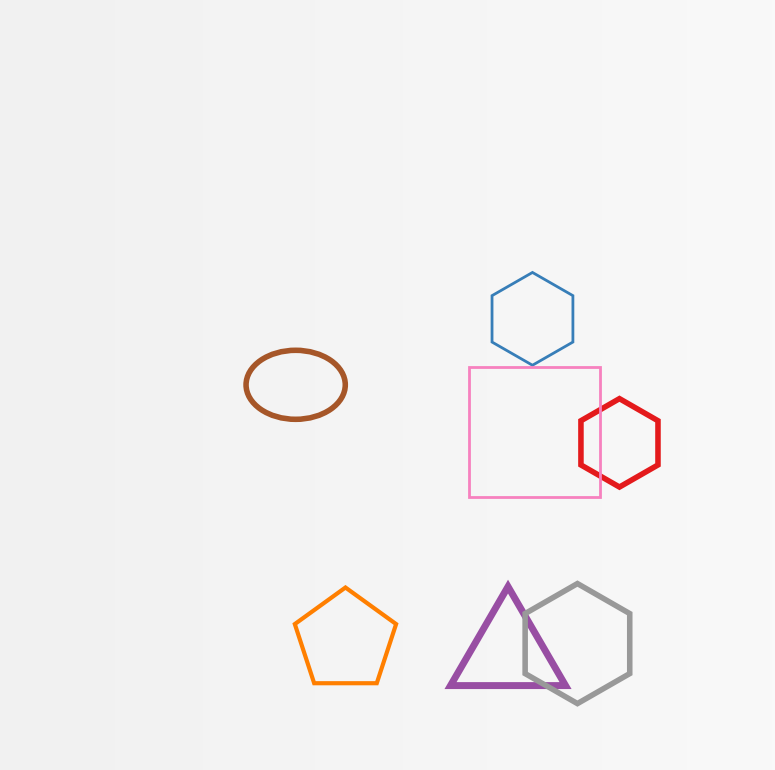[{"shape": "hexagon", "thickness": 2, "radius": 0.29, "center": [0.799, 0.425]}, {"shape": "hexagon", "thickness": 1, "radius": 0.3, "center": [0.687, 0.586]}, {"shape": "triangle", "thickness": 2.5, "radius": 0.43, "center": [0.656, 0.152]}, {"shape": "pentagon", "thickness": 1.5, "radius": 0.34, "center": [0.446, 0.168]}, {"shape": "oval", "thickness": 2, "radius": 0.32, "center": [0.382, 0.5]}, {"shape": "square", "thickness": 1, "radius": 0.42, "center": [0.69, 0.439]}, {"shape": "hexagon", "thickness": 2, "radius": 0.39, "center": [0.745, 0.164]}]